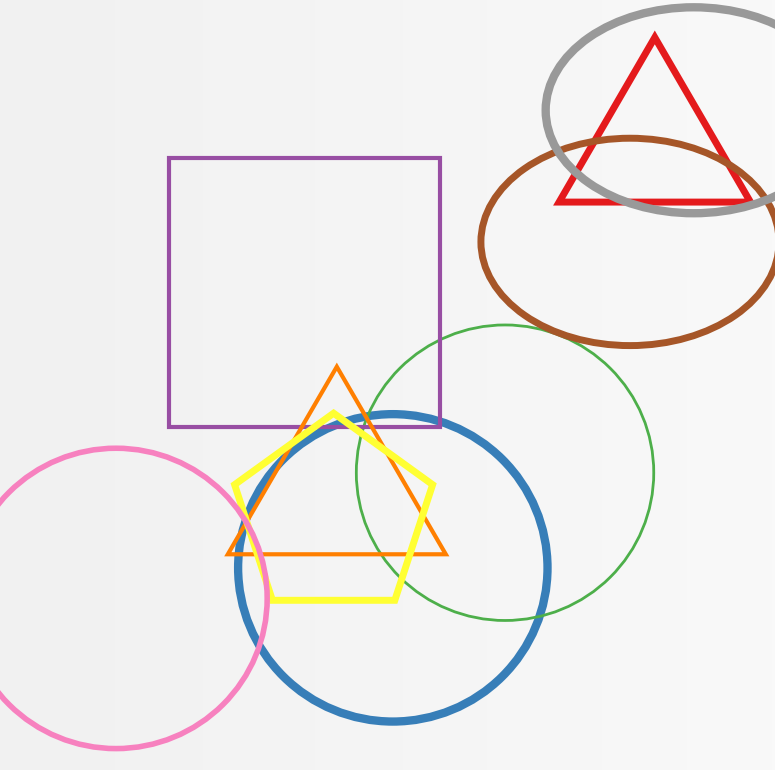[{"shape": "triangle", "thickness": 2.5, "radius": 0.71, "center": [0.845, 0.809]}, {"shape": "circle", "thickness": 3, "radius": 1.0, "center": [0.507, 0.263]}, {"shape": "circle", "thickness": 1, "radius": 0.96, "center": [0.652, 0.386]}, {"shape": "square", "thickness": 1.5, "radius": 0.87, "center": [0.393, 0.62]}, {"shape": "triangle", "thickness": 1.5, "radius": 0.81, "center": [0.435, 0.361]}, {"shape": "pentagon", "thickness": 2.5, "radius": 0.67, "center": [0.43, 0.329]}, {"shape": "oval", "thickness": 2.5, "radius": 0.96, "center": [0.813, 0.686]}, {"shape": "circle", "thickness": 2, "radius": 0.98, "center": [0.15, 0.223]}, {"shape": "oval", "thickness": 3, "radius": 0.96, "center": [0.895, 0.857]}]